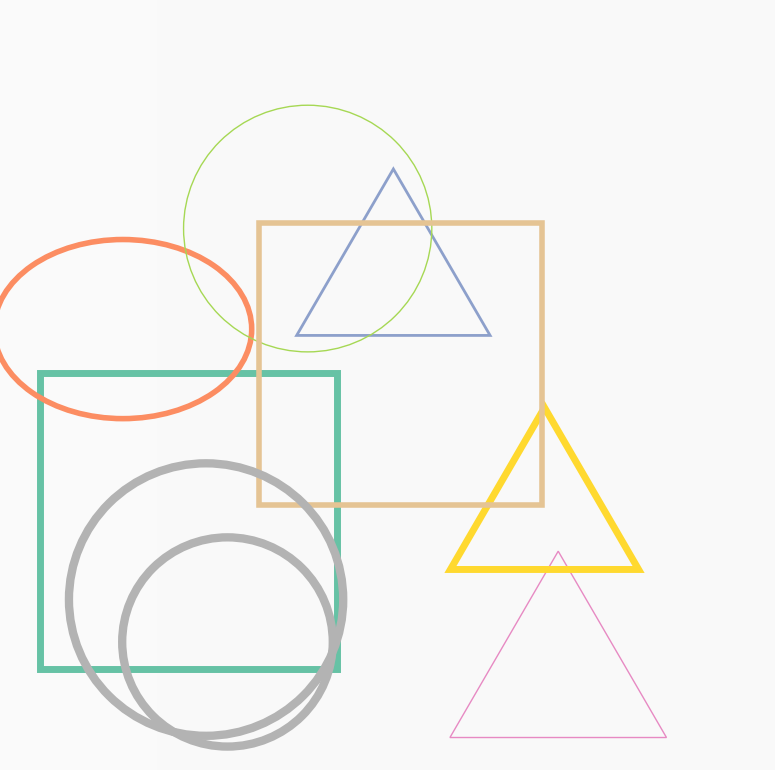[{"shape": "square", "thickness": 2.5, "radius": 0.96, "center": [0.243, 0.324]}, {"shape": "oval", "thickness": 2, "radius": 0.83, "center": [0.159, 0.573]}, {"shape": "triangle", "thickness": 1, "radius": 0.72, "center": [0.508, 0.636]}, {"shape": "triangle", "thickness": 0.5, "radius": 0.81, "center": [0.72, 0.123]}, {"shape": "circle", "thickness": 0.5, "radius": 0.8, "center": [0.397, 0.703]}, {"shape": "triangle", "thickness": 2.5, "radius": 0.7, "center": [0.703, 0.331]}, {"shape": "square", "thickness": 2, "radius": 0.91, "center": [0.516, 0.527]}, {"shape": "circle", "thickness": 3, "radius": 0.68, "center": [0.294, 0.166]}, {"shape": "circle", "thickness": 3, "radius": 0.88, "center": [0.266, 0.221]}]